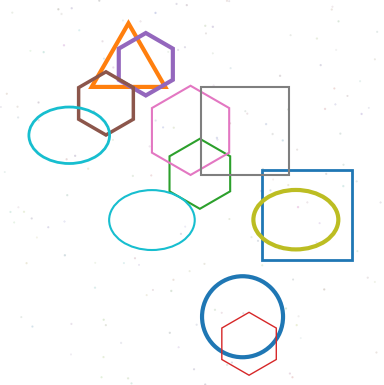[{"shape": "circle", "thickness": 3, "radius": 0.53, "center": [0.63, 0.177]}, {"shape": "square", "thickness": 2, "radius": 0.59, "center": [0.797, 0.442]}, {"shape": "triangle", "thickness": 3, "radius": 0.55, "center": [0.334, 0.829]}, {"shape": "hexagon", "thickness": 1.5, "radius": 0.45, "center": [0.519, 0.549]}, {"shape": "hexagon", "thickness": 1, "radius": 0.41, "center": [0.647, 0.107]}, {"shape": "hexagon", "thickness": 3, "radius": 0.41, "center": [0.379, 0.833]}, {"shape": "hexagon", "thickness": 2.5, "radius": 0.41, "center": [0.275, 0.731]}, {"shape": "hexagon", "thickness": 1.5, "radius": 0.58, "center": [0.495, 0.661]}, {"shape": "square", "thickness": 1.5, "radius": 0.57, "center": [0.637, 0.661]}, {"shape": "oval", "thickness": 3, "radius": 0.55, "center": [0.768, 0.429]}, {"shape": "oval", "thickness": 2, "radius": 0.52, "center": [0.18, 0.649]}, {"shape": "oval", "thickness": 1.5, "radius": 0.56, "center": [0.395, 0.428]}]